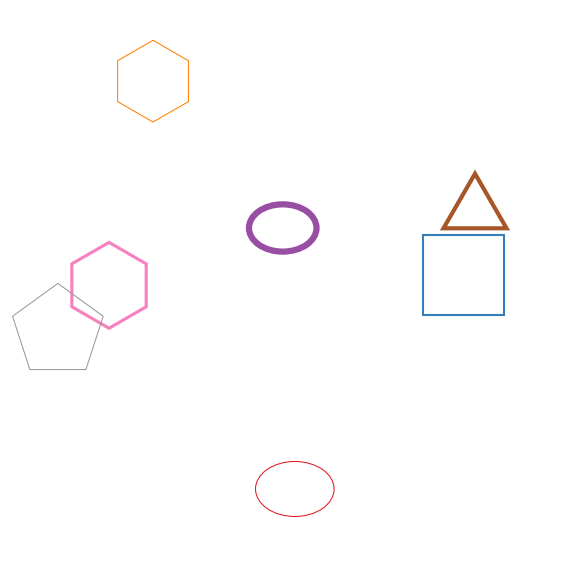[{"shape": "oval", "thickness": 0.5, "radius": 0.34, "center": [0.51, 0.152]}, {"shape": "square", "thickness": 1, "radius": 0.35, "center": [0.802, 0.523]}, {"shape": "oval", "thickness": 3, "radius": 0.29, "center": [0.49, 0.604]}, {"shape": "hexagon", "thickness": 0.5, "radius": 0.35, "center": [0.265, 0.859]}, {"shape": "triangle", "thickness": 2, "radius": 0.32, "center": [0.823, 0.635]}, {"shape": "hexagon", "thickness": 1.5, "radius": 0.37, "center": [0.189, 0.505]}, {"shape": "pentagon", "thickness": 0.5, "radius": 0.41, "center": [0.1, 0.426]}]